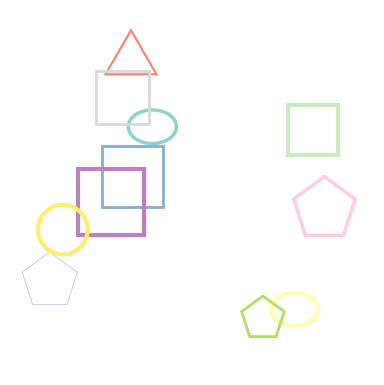[{"shape": "oval", "thickness": 2.5, "radius": 0.31, "center": [0.396, 0.671]}, {"shape": "oval", "thickness": 3, "radius": 0.31, "center": [0.764, 0.196]}, {"shape": "pentagon", "thickness": 0.5, "radius": 0.38, "center": [0.129, 0.27]}, {"shape": "triangle", "thickness": 1.5, "radius": 0.38, "center": [0.34, 0.845]}, {"shape": "square", "thickness": 2, "radius": 0.39, "center": [0.344, 0.541]}, {"shape": "pentagon", "thickness": 2, "radius": 0.29, "center": [0.683, 0.173]}, {"shape": "pentagon", "thickness": 2.5, "radius": 0.42, "center": [0.843, 0.457]}, {"shape": "square", "thickness": 2, "radius": 0.34, "center": [0.318, 0.746]}, {"shape": "square", "thickness": 3, "radius": 0.43, "center": [0.288, 0.477]}, {"shape": "square", "thickness": 3, "radius": 0.33, "center": [0.814, 0.662]}, {"shape": "circle", "thickness": 3, "radius": 0.32, "center": [0.163, 0.404]}]